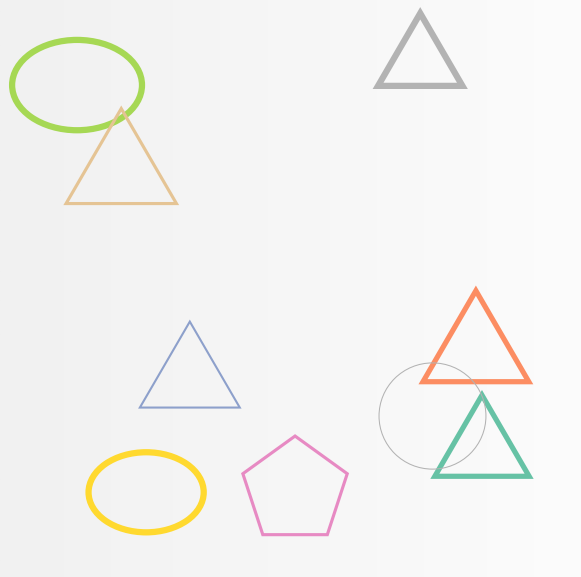[{"shape": "triangle", "thickness": 2.5, "radius": 0.47, "center": [0.829, 0.221]}, {"shape": "triangle", "thickness": 2.5, "radius": 0.53, "center": [0.819, 0.391]}, {"shape": "triangle", "thickness": 1, "radius": 0.5, "center": [0.327, 0.343]}, {"shape": "pentagon", "thickness": 1.5, "radius": 0.47, "center": [0.508, 0.15]}, {"shape": "oval", "thickness": 3, "radius": 0.56, "center": [0.133, 0.852]}, {"shape": "oval", "thickness": 3, "radius": 0.5, "center": [0.251, 0.147]}, {"shape": "triangle", "thickness": 1.5, "radius": 0.55, "center": [0.209, 0.701]}, {"shape": "circle", "thickness": 0.5, "radius": 0.46, "center": [0.744, 0.279]}, {"shape": "triangle", "thickness": 3, "radius": 0.42, "center": [0.723, 0.892]}]